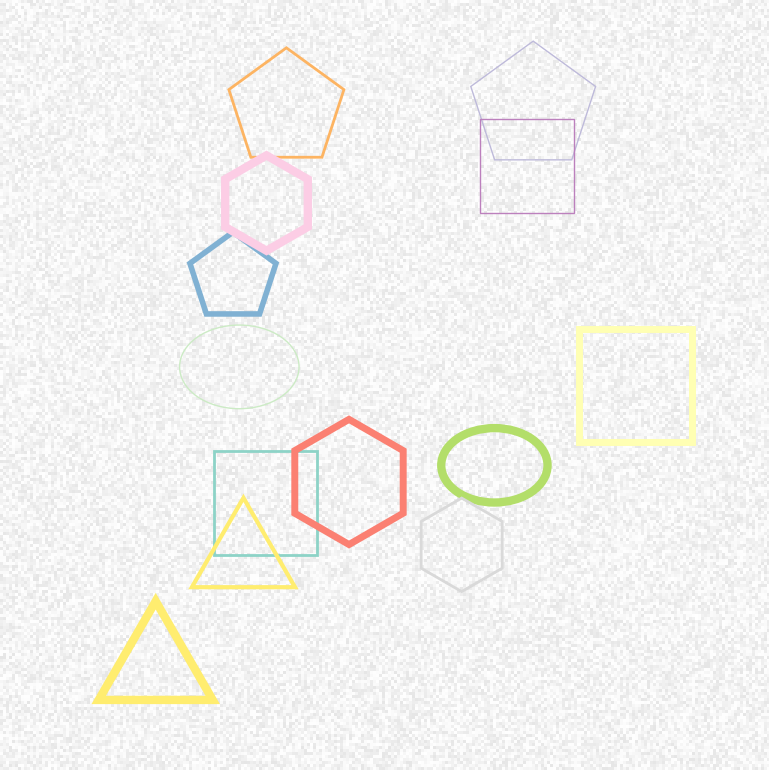[{"shape": "square", "thickness": 1, "radius": 0.34, "center": [0.345, 0.347]}, {"shape": "square", "thickness": 2.5, "radius": 0.37, "center": [0.825, 0.5]}, {"shape": "pentagon", "thickness": 0.5, "radius": 0.43, "center": [0.692, 0.861]}, {"shape": "hexagon", "thickness": 2.5, "radius": 0.41, "center": [0.453, 0.374]}, {"shape": "pentagon", "thickness": 2, "radius": 0.29, "center": [0.303, 0.64]}, {"shape": "pentagon", "thickness": 1, "radius": 0.39, "center": [0.372, 0.859]}, {"shape": "oval", "thickness": 3, "radius": 0.35, "center": [0.642, 0.396]}, {"shape": "hexagon", "thickness": 3, "radius": 0.31, "center": [0.346, 0.736]}, {"shape": "hexagon", "thickness": 1, "radius": 0.3, "center": [0.6, 0.292]}, {"shape": "square", "thickness": 0.5, "radius": 0.31, "center": [0.685, 0.785]}, {"shape": "oval", "thickness": 0.5, "radius": 0.39, "center": [0.311, 0.524]}, {"shape": "triangle", "thickness": 3, "radius": 0.43, "center": [0.202, 0.134]}, {"shape": "triangle", "thickness": 1.5, "radius": 0.39, "center": [0.316, 0.276]}]